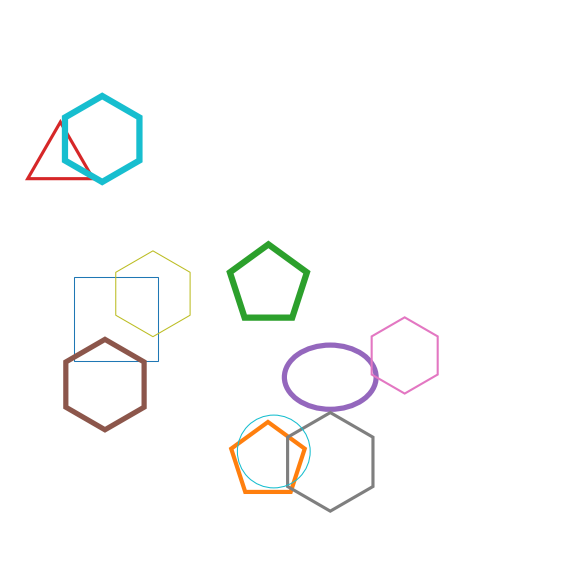[{"shape": "square", "thickness": 0.5, "radius": 0.36, "center": [0.201, 0.447]}, {"shape": "pentagon", "thickness": 2, "radius": 0.33, "center": [0.464, 0.201]}, {"shape": "pentagon", "thickness": 3, "radius": 0.35, "center": [0.465, 0.506]}, {"shape": "triangle", "thickness": 1.5, "radius": 0.33, "center": [0.105, 0.722]}, {"shape": "oval", "thickness": 2.5, "radius": 0.4, "center": [0.572, 0.346]}, {"shape": "hexagon", "thickness": 2.5, "radius": 0.39, "center": [0.182, 0.333]}, {"shape": "hexagon", "thickness": 1, "radius": 0.33, "center": [0.701, 0.384]}, {"shape": "hexagon", "thickness": 1.5, "radius": 0.43, "center": [0.572, 0.199]}, {"shape": "hexagon", "thickness": 0.5, "radius": 0.37, "center": [0.265, 0.49]}, {"shape": "hexagon", "thickness": 3, "radius": 0.37, "center": [0.177, 0.758]}, {"shape": "circle", "thickness": 0.5, "radius": 0.32, "center": [0.474, 0.217]}]